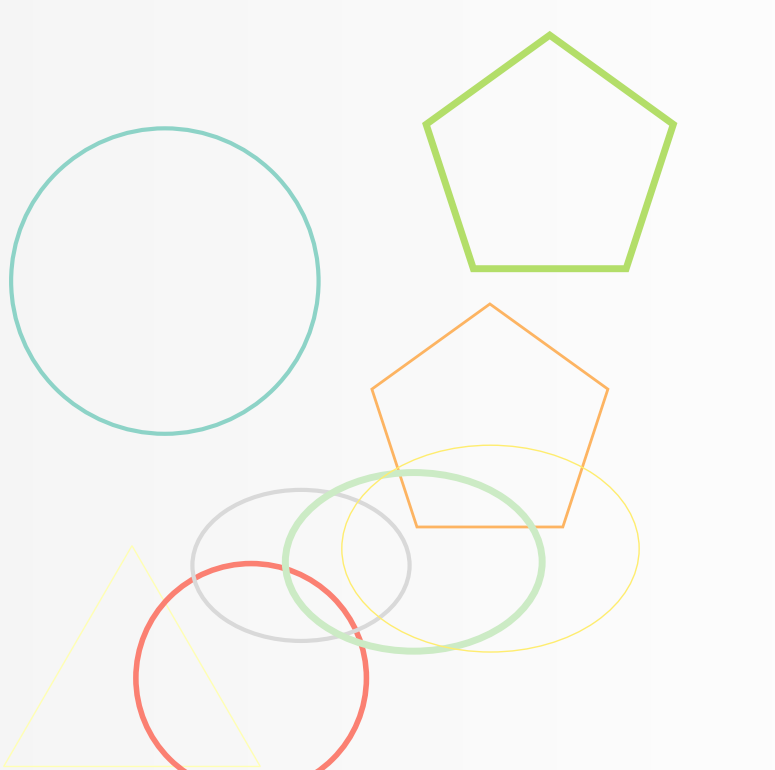[{"shape": "circle", "thickness": 1.5, "radius": 0.99, "center": [0.213, 0.635]}, {"shape": "triangle", "thickness": 0.5, "radius": 0.96, "center": [0.17, 0.1]}, {"shape": "circle", "thickness": 2, "radius": 0.74, "center": [0.324, 0.119]}, {"shape": "pentagon", "thickness": 1, "radius": 0.8, "center": [0.632, 0.445]}, {"shape": "pentagon", "thickness": 2.5, "radius": 0.84, "center": [0.709, 0.787]}, {"shape": "oval", "thickness": 1.5, "radius": 0.7, "center": [0.388, 0.266]}, {"shape": "oval", "thickness": 2.5, "radius": 0.83, "center": [0.534, 0.27]}, {"shape": "oval", "thickness": 0.5, "radius": 0.96, "center": [0.633, 0.288]}]